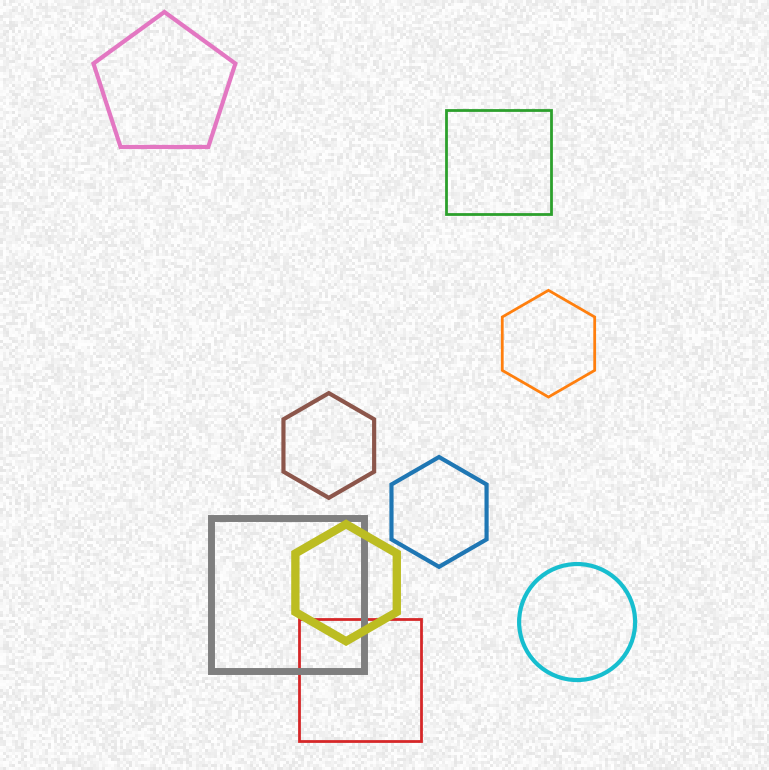[{"shape": "hexagon", "thickness": 1.5, "radius": 0.36, "center": [0.57, 0.335]}, {"shape": "hexagon", "thickness": 1, "radius": 0.35, "center": [0.712, 0.554]}, {"shape": "square", "thickness": 1, "radius": 0.34, "center": [0.647, 0.79]}, {"shape": "square", "thickness": 1, "radius": 0.4, "center": [0.467, 0.117]}, {"shape": "hexagon", "thickness": 1.5, "radius": 0.34, "center": [0.427, 0.421]}, {"shape": "pentagon", "thickness": 1.5, "radius": 0.48, "center": [0.214, 0.888]}, {"shape": "square", "thickness": 2.5, "radius": 0.5, "center": [0.373, 0.228]}, {"shape": "hexagon", "thickness": 3, "radius": 0.38, "center": [0.449, 0.243]}, {"shape": "circle", "thickness": 1.5, "radius": 0.38, "center": [0.75, 0.192]}]